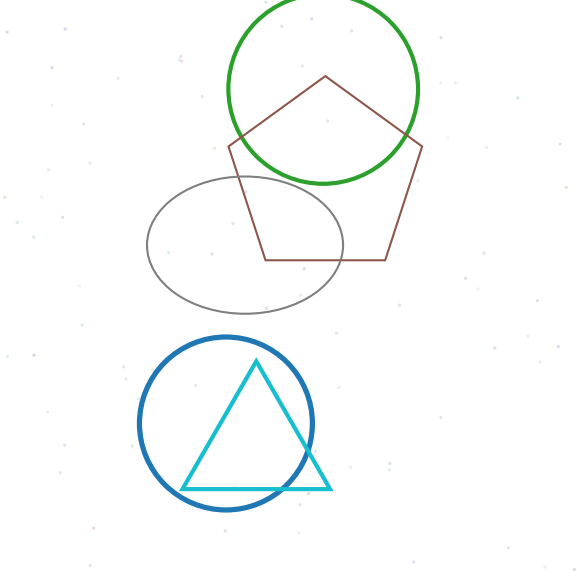[{"shape": "circle", "thickness": 2.5, "radius": 0.75, "center": [0.391, 0.266]}, {"shape": "circle", "thickness": 2, "radius": 0.82, "center": [0.56, 0.845]}, {"shape": "pentagon", "thickness": 1, "radius": 0.88, "center": [0.563, 0.691]}, {"shape": "oval", "thickness": 1, "radius": 0.85, "center": [0.424, 0.575]}, {"shape": "triangle", "thickness": 2, "radius": 0.74, "center": [0.444, 0.226]}]